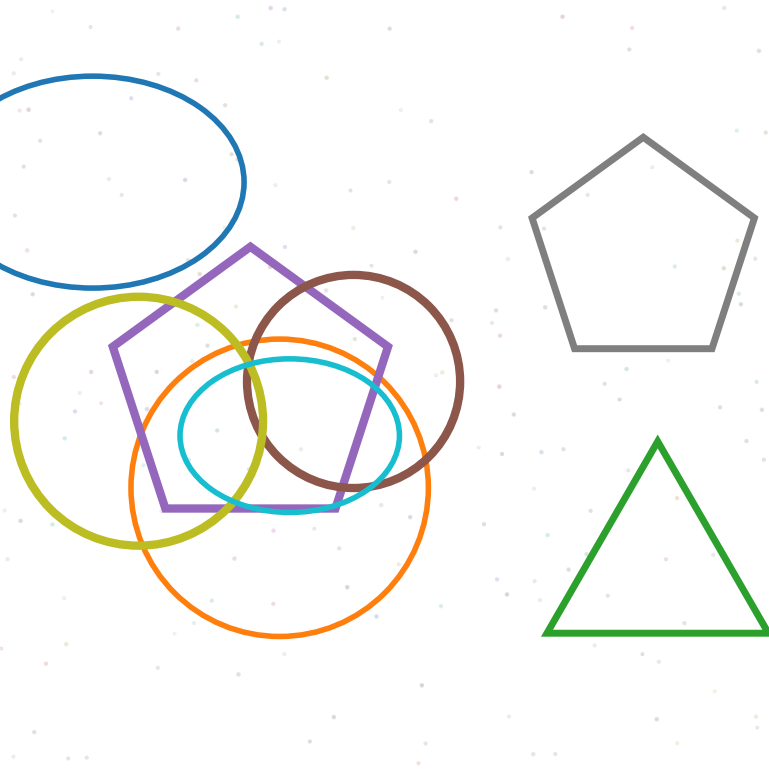[{"shape": "oval", "thickness": 2, "radius": 0.98, "center": [0.12, 0.763]}, {"shape": "circle", "thickness": 2, "radius": 0.97, "center": [0.363, 0.367]}, {"shape": "triangle", "thickness": 2.5, "radius": 0.83, "center": [0.854, 0.261]}, {"shape": "pentagon", "thickness": 3, "radius": 0.94, "center": [0.325, 0.492]}, {"shape": "circle", "thickness": 3, "radius": 0.69, "center": [0.459, 0.505]}, {"shape": "pentagon", "thickness": 2.5, "radius": 0.76, "center": [0.835, 0.67]}, {"shape": "circle", "thickness": 3, "radius": 0.81, "center": [0.18, 0.453]}, {"shape": "oval", "thickness": 2, "radius": 0.71, "center": [0.376, 0.434]}]